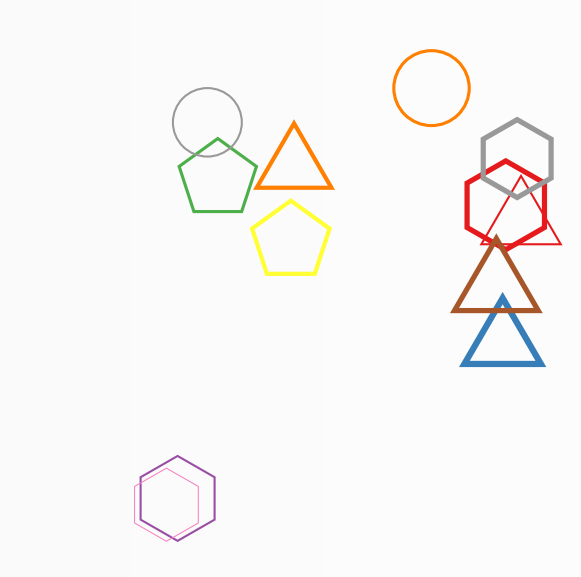[{"shape": "hexagon", "thickness": 2.5, "radius": 0.38, "center": [0.87, 0.644]}, {"shape": "triangle", "thickness": 1, "radius": 0.39, "center": [0.896, 0.616]}, {"shape": "triangle", "thickness": 3, "radius": 0.38, "center": [0.865, 0.407]}, {"shape": "pentagon", "thickness": 1.5, "radius": 0.35, "center": [0.375, 0.689]}, {"shape": "hexagon", "thickness": 1, "radius": 0.37, "center": [0.306, 0.136]}, {"shape": "circle", "thickness": 1.5, "radius": 0.32, "center": [0.742, 0.847]}, {"shape": "triangle", "thickness": 2, "radius": 0.37, "center": [0.506, 0.711]}, {"shape": "pentagon", "thickness": 2, "radius": 0.35, "center": [0.5, 0.582]}, {"shape": "triangle", "thickness": 2.5, "radius": 0.42, "center": [0.854, 0.503]}, {"shape": "hexagon", "thickness": 0.5, "radius": 0.32, "center": [0.286, 0.125]}, {"shape": "hexagon", "thickness": 2.5, "radius": 0.34, "center": [0.89, 0.725]}, {"shape": "circle", "thickness": 1, "radius": 0.3, "center": [0.357, 0.787]}]